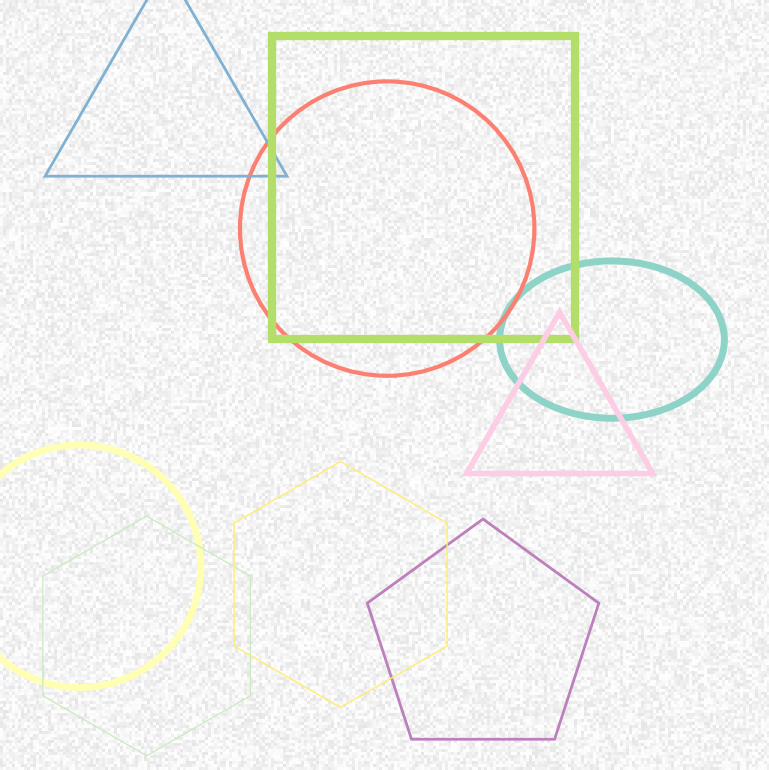[{"shape": "oval", "thickness": 2.5, "radius": 0.73, "center": [0.795, 0.559]}, {"shape": "circle", "thickness": 2.5, "radius": 0.79, "center": [0.103, 0.265]}, {"shape": "circle", "thickness": 1.5, "radius": 0.96, "center": [0.503, 0.703]}, {"shape": "triangle", "thickness": 1, "radius": 0.91, "center": [0.216, 0.862]}, {"shape": "square", "thickness": 3, "radius": 0.98, "center": [0.55, 0.756]}, {"shape": "triangle", "thickness": 2, "radius": 0.7, "center": [0.727, 0.455]}, {"shape": "pentagon", "thickness": 1, "radius": 0.79, "center": [0.627, 0.168]}, {"shape": "hexagon", "thickness": 0.5, "radius": 0.78, "center": [0.19, 0.174]}, {"shape": "hexagon", "thickness": 0.5, "radius": 0.8, "center": [0.442, 0.241]}]